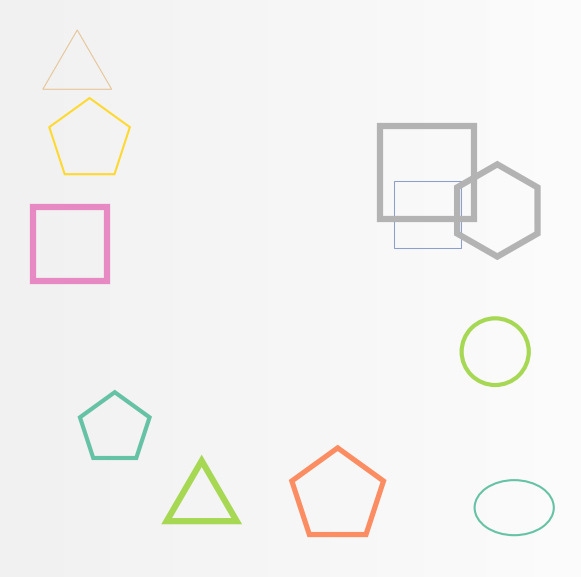[{"shape": "pentagon", "thickness": 2, "radius": 0.31, "center": [0.197, 0.257]}, {"shape": "oval", "thickness": 1, "radius": 0.34, "center": [0.885, 0.12]}, {"shape": "pentagon", "thickness": 2.5, "radius": 0.41, "center": [0.581, 0.141]}, {"shape": "square", "thickness": 0.5, "radius": 0.29, "center": [0.736, 0.628]}, {"shape": "square", "thickness": 3, "radius": 0.32, "center": [0.121, 0.577]}, {"shape": "triangle", "thickness": 3, "radius": 0.35, "center": [0.347, 0.132]}, {"shape": "circle", "thickness": 2, "radius": 0.29, "center": [0.852, 0.39]}, {"shape": "pentagon", "thickness": 1, "radius": 0.36, "center": [0.154, 0.756]}, {"shape": "triangle", "thickness": 0.5, "radius": 0.34, "center": [0.133, 0.879]}, {"shape": "hexagon", "thickness": 3, "radius": 0.4, "center": [0.856, 0.635]}, {"shape": "square", "thickness": 3, "radius": 0.41, "center": [0.735, 0.7]}]